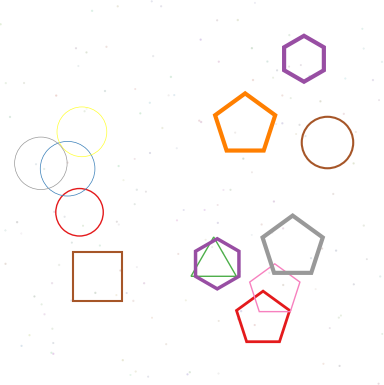[{"shape": "circle", "thickness": 1, "radius": 0.31, "center": [0.207, 0.449]}, {"shape": "pentagon", "thickness": 2, "radius": 0.36, "center": [0.683, 0.171]}, {"shape": "circle", "thickness": 0.5, "radius": 0.35, "center": [0.176, 0.562]}, {"shape": "triangle", "thickness": 1, "radius": 0.34, "center": [0.555, 0.316]}, {"shape": "hexagon", "thickness": 2.5, "radius": 0.33, "center": [0.564, 0.315]}, {"shape": "hexagon", "thickness": 3, "radius": 0.3, "center": [0.79, 0.847]}, {"shape": "pentagon", "thickness": 3, "radius": 0.41, "center": [0.637, 0.675]}, {"shape": "circle", "thickness": 0.5, "radius": 0.32, "center": [0.213, 0.658]}, {"shape": "circle", "thickness": 1.5, "radius": 0.33, "center": [0.851, 0.63]}, {"shape": "square", "thickness": 1.5, "radius": 0.32, "center": [0.254, 0.282]}, {"shape": "pentagon", "thickness": 1, "radius": 0.34, "center": [0.714, 0.246]}, {"shape": "circle", "thickness": 0.5, "radius": 0.34, "center": [0.106, 0.576]}, {"shape": "pentagon", "thickness": 3, "radius": 0.41, "center": [0.76, 0.358]}]